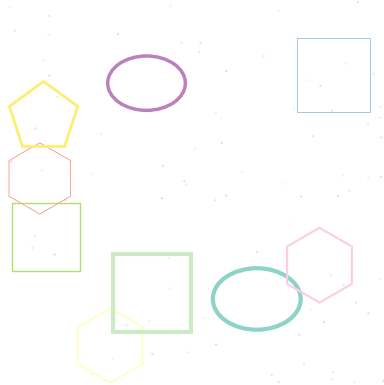[{"shape": "oval", "thickness": 3, "radius": 0.57, "center": [0.667, 0.223]}, {"shape": "hexagon", "thickness": 1, "radius": 0.48, "center": [0.286, 0.103]}, {"shape": "hexagon", "thickness": 0.5, "radius": 0.46, "center": [0.103, 0.537]}, {"shape": "square", "thickness": 0.5, "radius": 0.48, "center": [0.866, 0.805]}, {"shape": "square", "thickness": 1, "radius": 0.44, "center": [0.12, 0.384]}, {"shape": "hexagon", "thickness": 1.5, "radius": 0.49, "center": [0.83, 0.311]}, {"shape": "oval", "thickness": 2.5, "radius": 0.5, "center": [0.381, 0.784]}, {"shape": "square", "thickness": 3, "radius": 0.51, "center": [0.395, 0.238]}, {"shape": "pentagon", "thickness": 2, "radius": 0.47, "center": [0.113, 0.695]}]